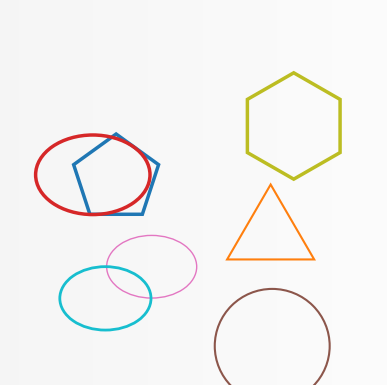[{"shape": "pentagon", "thickness": 2.5, "radius": 0.58, "center": [0.3, 0.537]}, {"shape": "triangle", "thickness": 1.5, "radius": 0.65, "center": [0.698, 0.391]}, {"shape": "oval", "thickness": 2.5, "radius": 0.74, "center": [0.239, 0.546]}, {"shape": "circle", "thickness": 1.5, "radius": 0.74, "center": [0.702, 0.101]}, {"shape": "oval", "thickness": 1, "radius": 0.58, "center": [0.391, 0.307]}, {"shape": "hexagon", "thickness": 2.5, "radius": 0.69, "center": [0.758, 0.673]}, {"shape": "oval", "thickness": 2, "radius": 0.59, "center": [0.272, 0.225]}]